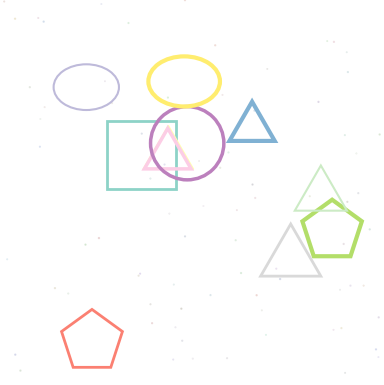[{"shape": "square", "thickness": 2, "radius": 0.45, "center": [0.367, 0.597]}, {"shape": "triangle", "thickness": 1, "radius": 0.38, "center": [0.437, 0.598]}, {"shape": "oval", "thickness": 1.5, "radius": 0.42, "center": [0.224, 0.774]}, {"shape": "pentagon", "thickness": 2, "radius": 0.42, "center": [0.239, 0.113]}, {"shape": "triangle", "thickness": 3, "radius": 0.34, "center": [0.655, 0.668]}, {"shape": "pentagon", "thickness": 3, "radius": 0.41, "center": [0.863, 0.4]}, {"shape": "triangle", "thickness": 2.5, "radius": 0.35, "center": [0.436, 0.596]}, {"shape": "triangle", "thickness": 2, "radius": 0.45, "center": [0.755, 0.328]}, {"shape": "circle", "thickness": 2.5, "radius": 0.48, "center": [0.486, 0.628]}, {"shape": "triangle", "thickness": 1.5, "radius": 0.39, "center": [0.833, 0.492]}, {"shape": "oval", "thickness": 3, "radius": 0.46, "center": [0.478, 0.789]}]